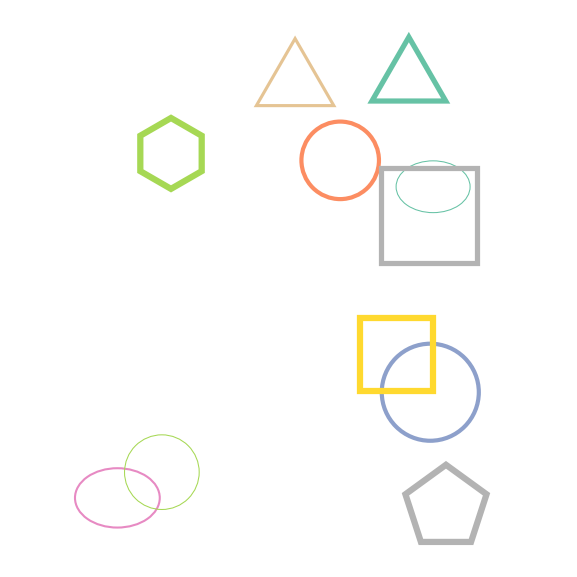[{"shape": "triangle", "thickness": 2.5, "radius": 0.37, "center": [0.708, 0.861]}, {"shape": "oval", "thickness": 0.5, "radius": 0.32, "center": [0.75, 0.676]}, {"shape": "circle", "thickness": 2, "radius": 0.34, "center": [0.589, 0.721]}, {"shape": "circle", "thickness": 2, "radius": 0.42, "center": [0.745, 0.32]}, {"shape": "oval", "thickness": 1, "radius": 0.37, "center": [0.203, 0.137]}, {"shape": "circle", "thickness": 0.5, "radius": 0.32, "center": [0.28, 0.182]}, {"shape": "hexagon", "thickness": 3, "radius": 0.31, "center": [0.296, 0.733]}, {"shape": "square", "thickness": 3, "radius": 0.32, "center": [0.686, 0.386]}, {"shape": "triangle", "thickness": 1.5, "radius": 0.39, "center": [0.511, 0.855]}, {"shape": "pentagon", "thickness": 3, "radius": 0.37, "center": [0.772, 0.12]}, {"shape": "square", "thickness": 2.5, "radius": 0.41, "center": [0.743, 0.626]}]